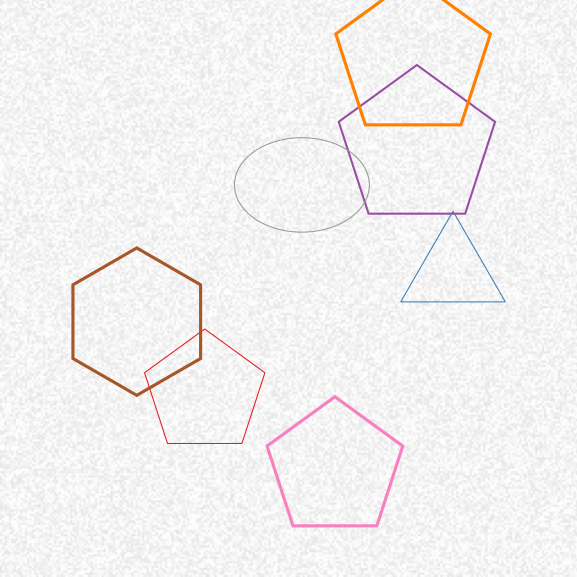[{"shape": "pentagon", "thickness": 0.5, "radius": 0.55, "center": [0.354, 0.32]}, {"shape": "triangle", "thickness": 0.5, "radius": 0.52, "center": [0.784, 0.529]}, {"shape": "pentagon", "thickness": 1, "radius": 0.71, "center": [0.722, 0.744]}, {"shape": "pentagon", "thickness": 1.5, "radius": 0.7, "center": [0.715, 0.897]}, {"shape": "hexagon", "thickness": 1.5, "radius": 0.64, "center": [0.237, 0.442]}, {"shape": "pentagon", "thickness": 1.5, "radius": 0.62, "center": [0.58, 0.189]}, {"shape": "oval", "thickness": 0.5, "radius": 0.58, "center": [0.523, 0.679]}]